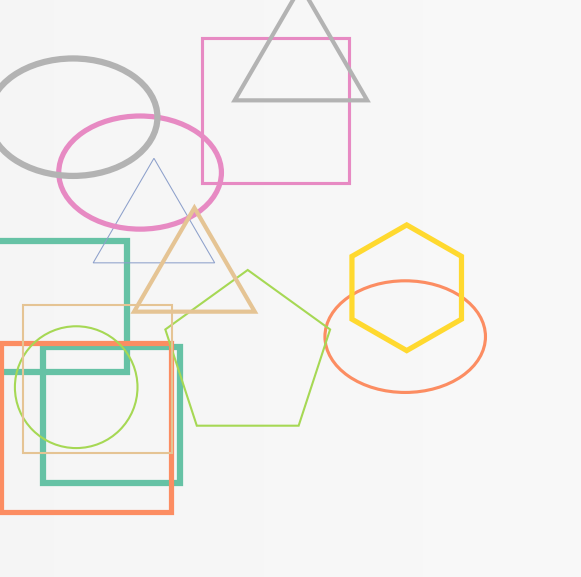[{"shape": "square", "thickness": 3, "radius": 0.59, "center": [0.192, 0.281]}, {"shape": "square", "thickness": 3, "radius": 0.57, "center": [0.106, 0.468]}, {"shape": "square", "thickness": 2.5, "radius": 0.73, "center": [0.149, 0.259]}, {"shape": "oval", "thickness": 1.5, "radius": 0.69, "center": [0.697, 0.416]}, {"shape": "triangle", "thickness": 0.5, "radius": 0.6, "center": [0.265, 0.604]}, {"shape": "oval", "thickness": 2.5, "radius": 0.7, "center": [0.241, 0.7]}, {"shape": "square", "thickness": 1.5, "radius": 0.63, "center": [0.474, 0.808]}, {"shape": "circle", "thickness": 1, "radius": 0.53, "center": [0.131, 0.329]}, {"shape": "pentagon", "thickness": 1, "radius": 0.75, "center": [0.426, 0.383]}, {"shape": "hexagon", "thickness": 2.5, "radius": 0.54, "center": [0.7, 0.501]}, {"shape": "square", "thickness": 1, "radius": 0.64, "center": [0.168, 0.343]}, {"shape": "triangle", "thickness": 2, "radius": 0.6, "center": [0.334, 0.519]}, {"shape": "triangle", "thickness": 2, "radius": 0.66, "center": [0.518, 0.891]}, {"shape": "oval", "thickness": 3, "radius": 0.73, "center": [0.126, 0.796]}]